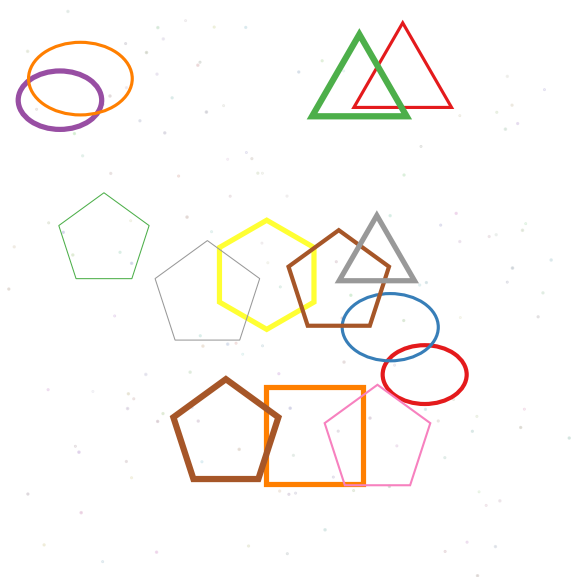[{"shape": "oval", "thickness": 2, "radius": 0.36, "center": [0.735, 0.35]}, {"shape": "triangle", "thickness": 1.5, "radius": 0.49, "center": [0.697, 0.862]}, {"shape": "oval", "thickness": 1.5, "radius": 0.42, "center": [0.676, 0.433]}, {"shape": "pentagon", "thickness": 0.5, "radius": 0.41, "center": [0.18, 0.583]}, {"shape": "triangle", "thickness": 3, "radius": 0.47, "center": [0.622, 0.845]}, {"shape": "oval", "thickness": 2.5, "radius": 0.36, "center": [0.104, 0.826]}, {"shape": "oval", "thickness": 1.5, "radius": 0.45, "center": [0.139, 0.863]}, {"shape": "square", "thickness": 2.5, "radius": 0.42, "center": [0.545, 0.245]}, {"shape": "hexagon", "thickness": 2.5, "radius": 0.47, "center": [0.462, 0.523]}, {"shape": "pentagon", "thickness": 2, "radius": 0.46, "center": [0.587, 0.509]}, {"shape": "pentagon", "thickness": 3, "radius": 0.48, "center": [0.391, 0.247]}, {"shape": "pentagon", "thickness": 1, "radius": 0.48, "center": [0.654, 0.237]}, {"shape": "pentagon", "thickness": 0.5, "radius": 0.48, "center": [0.359, 0.487]}, {"shape": "triangle", "thickness": 2.5, "radius": 0.38, "center": [0.653, 0.551]}]